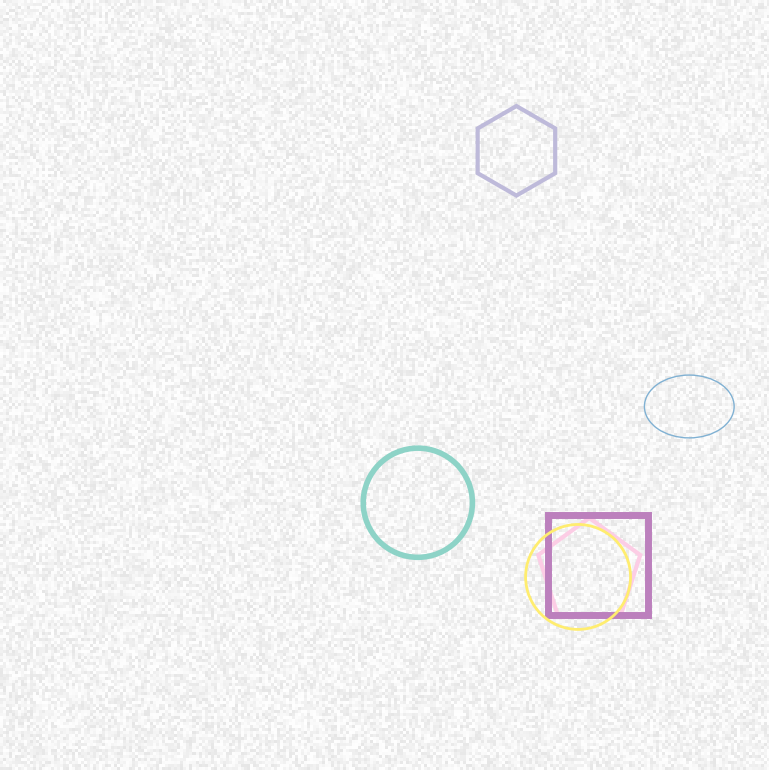[{"shape": "circle", "thickness": 2, "radius": 0.35, "center": [0.543, 0.347]}, {"shape": "hexagon", "thickness": 1.5, "radius": 0.29, "center": [0.671, 0.804]}, {"shape": "oval", "thickness": 0.5, "radius": 0.29, "center": [0.895, 0.472]}, {"shape": "pentagon", "thickness": 1.5, "radius": 0.35, "center": [0.765, 0.258]}, {"shape": "square", "thickness": 2.5, "radius": 0.33, "center": [0.777, 0.266]}, {"shape": "circle", "thickness": 1, "radius": 0.34, "center": [0.751, 0.251]}]